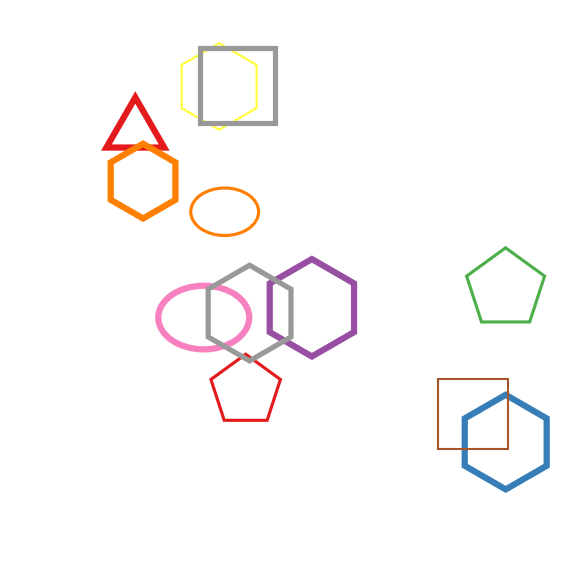[{"shape": "triangle", "thickness": 3, "radius": 0.29, "center": [0.234, 0.773]}, {"shape": "pentagon", "thickness": 1.5, "radius": 0.32, "center": [0.425, 0.322]}, {"shape": "hexagon", "thickness": 3, "radius": 0.41, "center": [0.876, 0.234]}, {"shape": "pentagon", "thickness": 1.5, "radius": 0.35, "center": [0.875, 0.499]}, {"shape": "hexagon", "thickness": 3, "radius": 0.42, "center": [0.54, 0.466]}, {"shape": "oval", "thickness": 1.5, "radius": 0.29, "center": [0.389, 0.632]}, {"shape": "hexagon", "thickness": 3, "radius": 0.32, "center": [0.248, 0.686]}, {"shape": "hexagon", "thickness": 1, "radius": 0.37, "center": [0.379, 0.849]}, {"shape": "square", "thickness": 1, "radius": 0.3, "center": [0.819, 0.282]}, {"shape": "oval", "thickness": 3, "radius": 0.39, "center": [0.353, 0.449]}, {"shape": "hexagon", "thickness": 2.5, "radius": 0.41, "center": [0.432, 0.457]}, {"shape": "square", "thickness": 2.5, "radius": 0.33, "center": [0.411, 0.851]}]